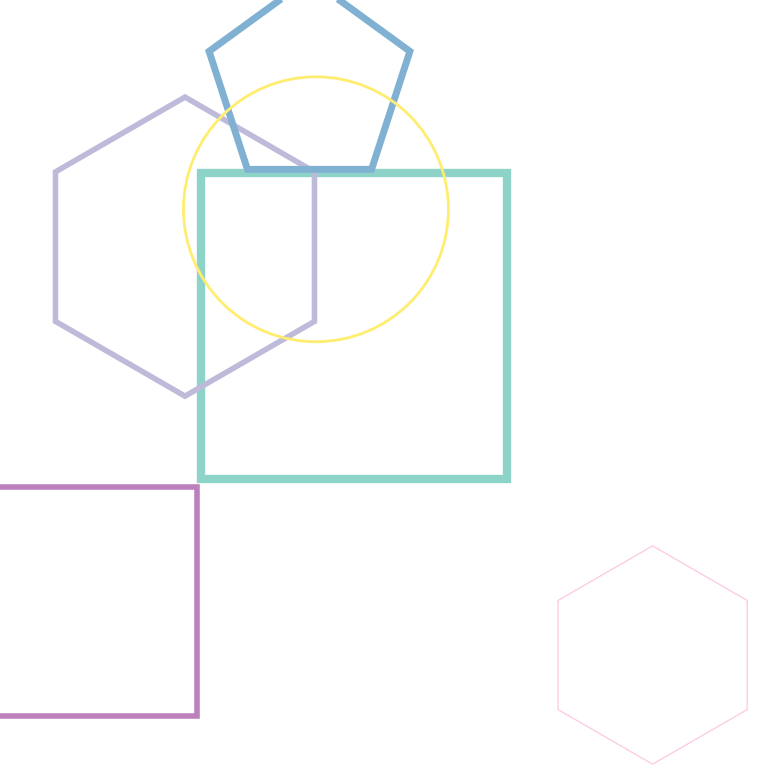[{"shape": "square", "thickness": 3, "radius": 0.99, "center": [0.46, 0.576]}, {"shape": "hexagon", "thickness": 2, "radius": 0.97, "center": [0.24, 0.68]}, {"shape": "pentagon", "thickness": 2.5, "radius": 0.69, "center": [0.402, 0.891]}, {"shape": "hexagon", "thickness": 0.5, "radius": 0.71, "center": [0.848, 0.149]}, {"shape": "square", "thickness": 2, "radius": 0.74, "center": [0.108, 0.219]}, {"shape": "circle", "thickness": 1, "radius": 0.86, "center": [0.41, 0.728]}]